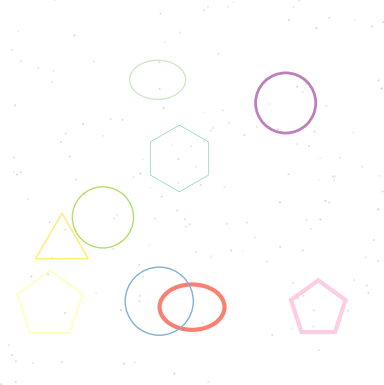[{"shape": "hexagon", "thickness": 0.5, "radius": 0.43, "center": [0.466, 0.588]}, {"shape": "pentagon", "thickness": 1, "radius": 0.45, "center": [0.13, 0.208]}, {"shape": "oval", "thickness": 3, "radius": 0.42, "center": [0.499, 0.202]}, {"shape": "circle", "thickness": 1, "radius": 0.44, "center": [0.414, 0.218]}, {"shape": "circle", "thickness": 1, "radius": 0.4, "center": [0.267, 0.435]}, {"shape": "pentagon", "thickness": 3, "radius": 0.37, "center": [0.827, 0.198]}, {"shape": "circle", "thickness": 2, "radius": 0.39, "center": [0.742, 0.733]}, {"shape": "oval", "thickness": 1, "radius": 0.36, "center": [0.409, 0.793]}, {"shape": "triangle", "thickness": 1, "radius": 0.39, "center": [0.161, 0.367]}]